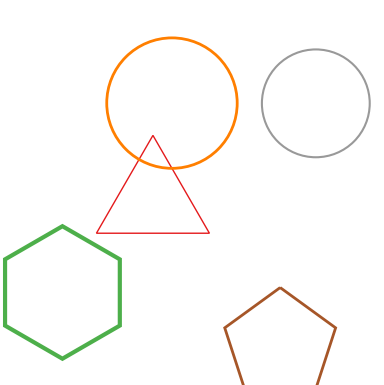[{"shape": "triangle", "thickness": 1, "radius": 0.85, "center": [0.397, 0.479]}, {"shape": "hexagon", "thickness": 3, "radius": 0.86, "center": [0.162, 0.24]}, {"shape": "circle", "thickness": 2, "radius": 0.85, "center": [0.447, 0.732]}, {"shape": "pentagon", "thickness": 2, "radius": 0.76, "center": [0.728, 0.102]}, {"shape": "circle", "thickness": 1.5, "radius": 0.7, "center": [0.82, 0.732]}]